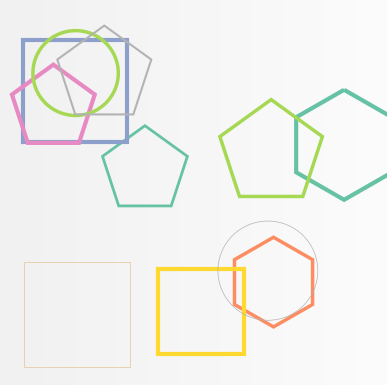[{"shape": "pentagon", "thickness": 2, "radius": 0.58, "center": [0.374, 0.558]}, {"shape": "hexagon", "thickness": 3, "radius": 0.71, "center": [0.888, 0.624]}, {"shape": "hexagon", "thickness": 2.5, "radius": 0.58, "center": [0.706, 0.267]}, {"shape": "square", "thickness": 3, "radius": 0.67, "center": [0.194, 0.763]}, {"shape": "pentagon", "thickness": 3, "radius": 0.56, "center": [0.138, 0.72]}, {"shape": "circle", "thickness": 2.5, "radius": 0.55, "center": [0.195, 0.81]}, {"shape": "pentagon", "thickness": 2.5, "radius": 0.7, "center": [0.7, 0.602]}, {"shape": "square", "thickness": 3, "radius": 0.55, "center": [0.518, 0.192]}, {"shape": "square", "thickness": 0.5, "radius": 0.69, "center": [0.198, 0.183]}, {"shape": "pentagon", "thickness": 1.5, "radius": 0.64, "center": [0.269, 0.806]}, {"shape": "circle", "thickness": 0.5, "radius": 0.64, "center": [0.691, 0.297]}]